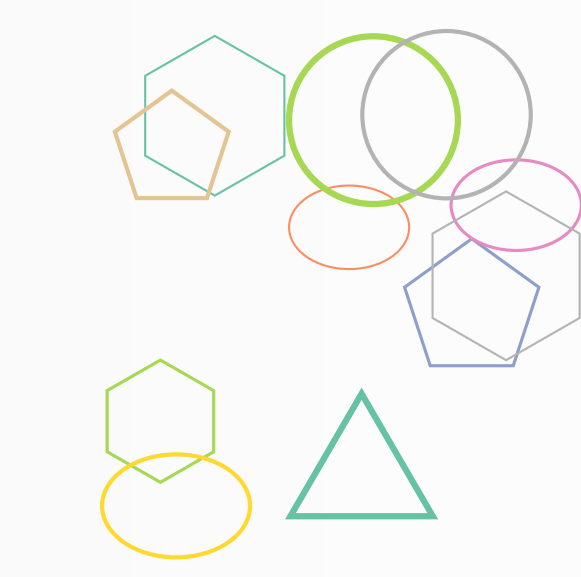[{"shape": "triangle", "thickness": 3, "radius": 0.71, "center": [0.622, 0.176]}, {"shape": "hexagon", "thickness": 1, "radius": 0.69, "center": [0.37, 0.799]}, {"shape": "oval", "thickness": 1, "radius": 0.52, "center": [0.601, 0.605]}, {"shape": "pentagon", "thickness": 1.5, "radius": 0.61, "center": [0.812, 0.464]}, {"shape": "oval", "thickness": 1.5, "radius": 0.56, "center": [0.888, 0.644]}, {"shape": "hexagon", "thickness": 1.5, "radius": 0.53, "center": [0.276, 0.27]}, {"shape": "circle", "thickness": 3, "radius": 0.73, "center": [0.642, 0.791]}, {"shape": "oval", "thickness": 2, "radius": 0.64, "center": [0.303, 0.123]}, {"shape": "pentagon", "thickness": 2, "radius": 0.51, "center": [0.296, 0.739]}, {"shape": "hexagon", "thickness": 1, "radius": 0.73, "center": [0.871, 0.522]}, {"shape": "circle", "thickness": 2, "radius": 0.72, "center": [0.768, 0.801]}]